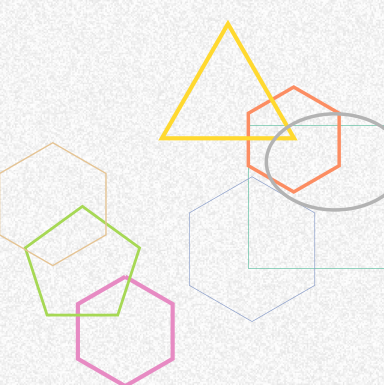[{"shape": "square", "thickness": 0.5, "radius": 0.93, "center": [0.832, 0.49]}, {"shape": "hexagon", "thickness": 2.5, "radius": 0.68, "center": [0.763, 0.638]}, {"shape": "hexagon", "thickness": 0.5, "radius": 0.94, "center": [0.655, 0.353]}, {"shape": "hexagon", "thickness": 3, "radius": 0.71, "center": [0.325, 0.139]}, {"shape": "pentagon", "thickness": 2, "radius": 0.78, "center": [0.214, 0.308]}, {"shape": "triangle", "thickness": 3, "radius": 0.99, "center": [0.592, 0.74]}, {"shape": "hexagon", "thickness": 1, "radius": 0.8, "center": [0.137, 0.47]}, {"shape": "oval", "thickness": 2.5, "radius": 0.89, "center": [0.87, 0.58]}]